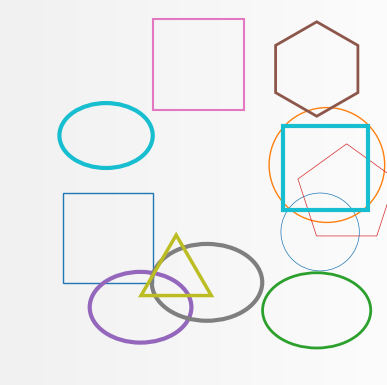[{"shape": "circle", "thickness": 0.5, "radius": 0.51, "center": [0.826, 0.397]}, {"shape": "square", "thickness": 1, "radius": 0.58, "center": [0.278, 0.381]}, {"shape": "circle", "thickness": 1, "radius": 0.75, "center": [0.844, 0.571]}, {"shape": "oval", "thickness": 2, "radius": 0.7, "center": [0.817, 0.194]}, {"shape": "pentagon", "thickness": 0.5, "radius": 0.66, "center": [0.895, 0.494]}, {"shape": "oval", "thickness": 3, "radius": 0.66, "center": [0.363, 0.202]}, {"shape": "hexagon", "thickness": 2, "radius": 0.61, "center": [0.817, 0.821]}, {"shape": "square", "thickness": 1.5, "radius": 0.59, "center": [0.512, 0.833]}, {"shape": "oval", "thickness": 3, "radius": 0.71, "center": [0.534, 0.267]}, {"shape": "triangle", "thickness": 2.5, "radius": 0.52, "center": [0.455, 0.285]}, {"shape": "oval", "thickness": 3, "radius": 0.6, "center": [0.274, 0.648]}, {"shape": "square", "thickness": 3, "radius": 0.55, "center": [0.84, 0.564]}]